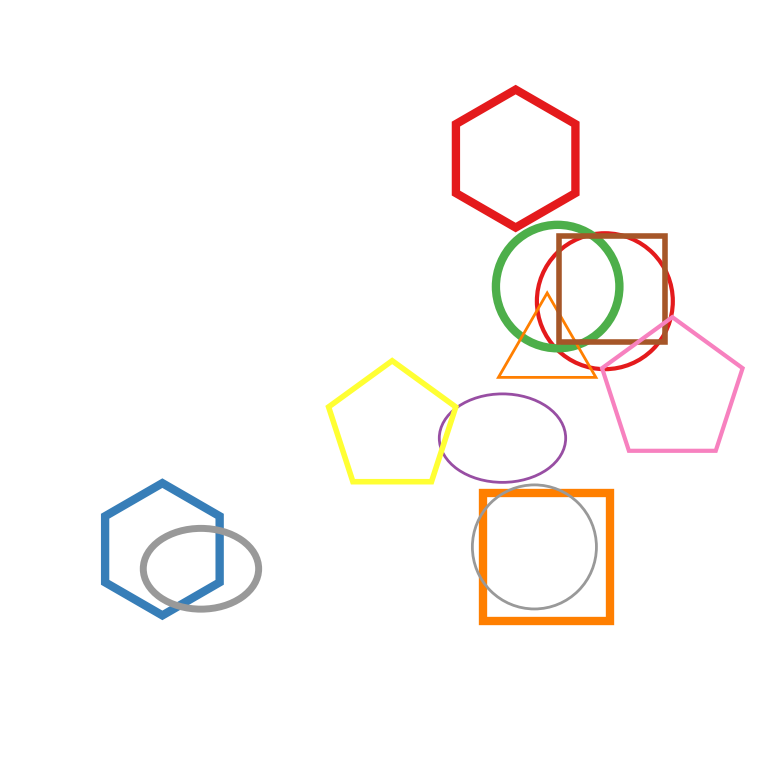[{"shape": "hexagon", "thickness": 3, "radius": 0.45, "center": [0.67, 0.794]}, {"shape": "circle", "thickness": 1.5, "radius": 0.44, "center": [0.786, 0.609]}, {"shape": "hexagon", "thickness": 3, "radius": 0.43, "center": [0.211, 0.287]}, {"shape": "circle", "thickness": 3, "radius": 0.4, "center": [0.724, 0.628]}, {"shape": "oval", "thickness": 1, "radius": 0.41, "center": [0.653, 0.431]}, {"shape": "triangle", "thickness": 1, "radius": 0.37, "center": [0.711, 0.546]}, {"shape": "square", "thickness": 3, "radius": 0.42, "center": [0.71, 0.276]}, {"shape": "pentagon", "thickness": 2, "radius": 0.43, "center": [0.509, 0.445]}, {"shape": "square", "thickness": 2, "radius": 0.35, "center": [0.795, 0.624]}, {"shape": "pentagon", "thickness": 1.5, "radius": 0.48, "center": [0.873, 0.492]}, {"shape": "circle", "thickness": 1, "radius": 0.4, "center": [0.694, 0.29]}, {"shape": "oval", "thickness": 2.5, "radius": 0.37, "center": [0.261, 0.261]}]